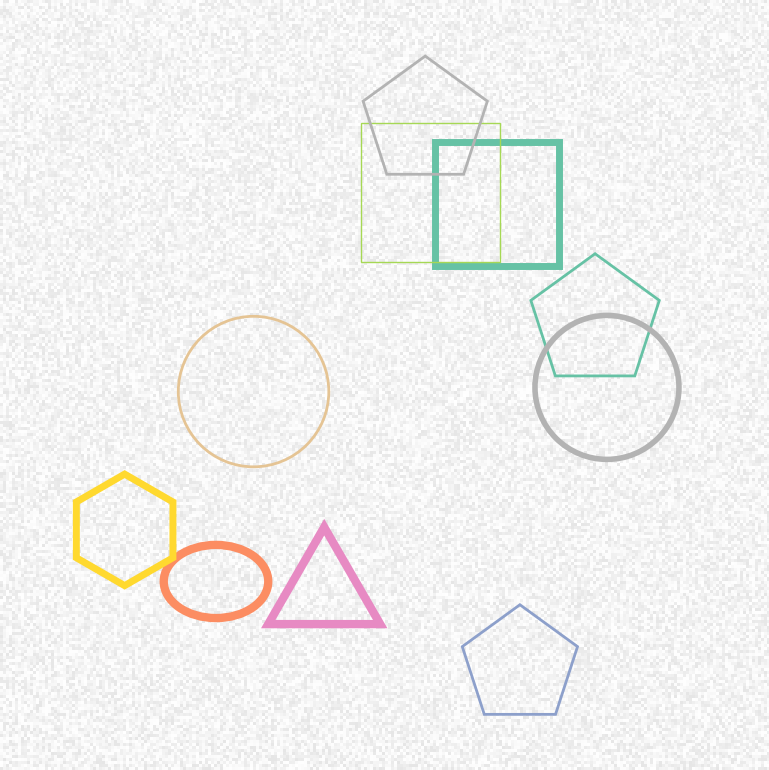[{"shape": "square", "thickness": 2.5, "radius": 0.4, "center": [0.645, 0.735]}, {"shape": "pentagon", "thickness": 1, "radius": 0.44, "center": [0.773, 0.583]}, {"shape": "oval", "thickness": 3, "radius": 0.34, "center": [0.281, 0.245]}, {"shape": "pentagon", "thickness": 1, "radius": 0.39, "center": [0.675, 0.136]}, {"shape": "triangle", "thickness": 3, "radius": 0.42, "center": [0.421, 0.231]}, {"shape": "square", "thickness": 0.5, "radius": 0.45, "center": [0.559, 0.75]}, {"shape": "hexagon", "thickness": 2.5, "radius": 0.36, "center": [0.162, 0.312]}, {"shape": "circle", "thickness": 1, "radius": 0.49, "center": [0.329, 0.491]}, {"shape": "pentagon", "thickness": 1, "radius": 0.42, "center": [0.552, 0.842]}, {"shape": "circle", "thickness": 2, "radius": 0.47, "center": [0.788, 0.497]}]